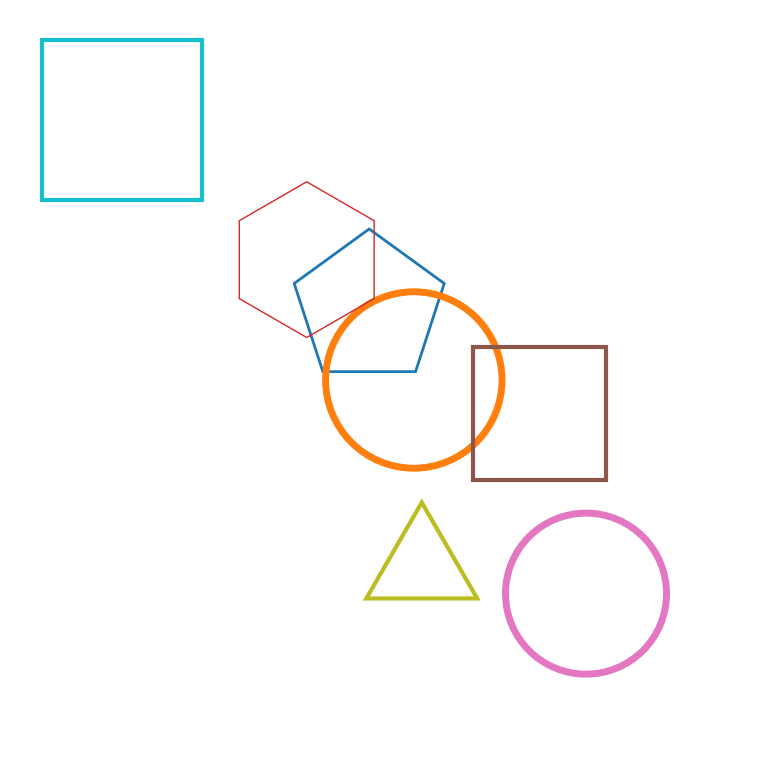[{"shape": "pentagon", "thickness": 1, "radius": 0.51, "center": [0.479, 0.6]}, {"shape": "circle", "thickness": 2.5, "radius": 0.57, "center": [0.537, 0.506]}, {"shape": "hexagon", "thickness": 0.5, "radius": 0.51, "center": [0.398, 0.663]}, {"shape": "square", "thickness": 1.5, "radius": 0.43, "center": [0.701, 0.463]}, {"shape": "circle", "thickness": 2.5, "radius": 0.52, "center": [0.761, 0.229]}, {"shape": "triangle", "thickness": 1.5, "radius": 0.42, "center": [0.548, 0.264]}, {"shape": "square", "thickness": 1.5, "radius": 0.52, "center": [0.158, 0.844]}]